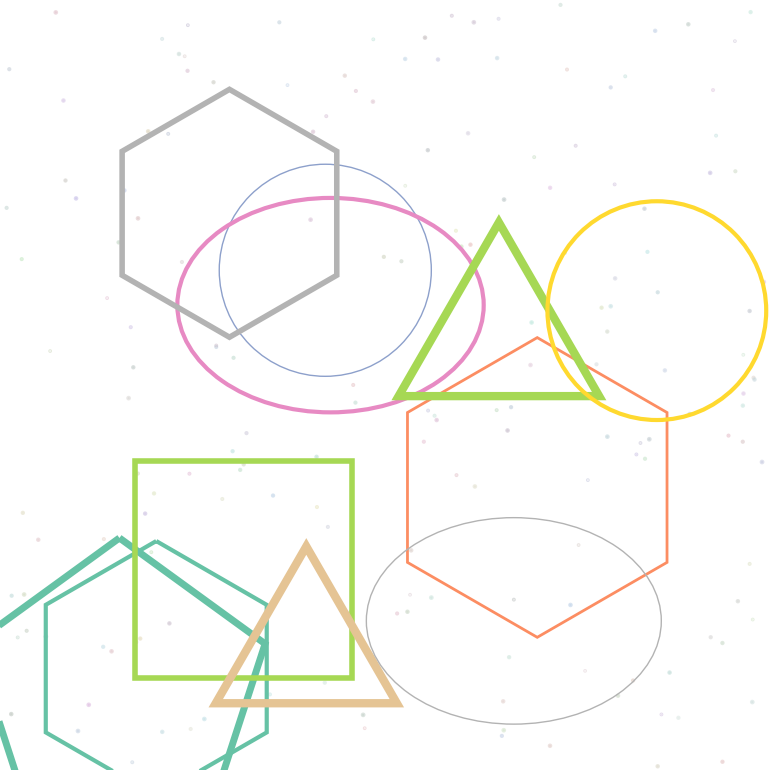[{"shape": "pentagon", "thickness": 2.5, "radius": 0.99, "center": [0.155, 0.102]}, {"shape": "hexagon", "thickness": 1.5, "radius": 0.83, "center": [0.203, 0.132]}, {"shape": "hexagon", "thickness": 1, "radius": 0.97, "center": [0.698, 0.367]}, {"shape": "circle", "thickness": 0.5, "radius": 0.69, "center": [0.422, 0.649]}, {"shape": "oval", "thickness": 1.5, "radius": 0.99, "center": [0.429, 0.604]}, {"shape": "triangle", "thickness": 3, "radius": 0.75, "center": [0.648, 0.561]}, {"shape": "square", "thickness": 2, "radius": 0.7, "center": [0.317, 0.261]}, {"shape": "circle", "thickness": 1.5, "radius": 0.71, "center": [0.853, 0.597]}, {"shape": "triangle", "thickness": 3, "radius": 0.68, "center": [0.398, 0.155]}, {"shape": "hexagon", "thickness": 2, "radius": 0.8, "center": [0.298, 0.723]}, {"shape": "oval", "thickness": 0.5, "radius": 0.96, "center": [0.667, 0.194]}]